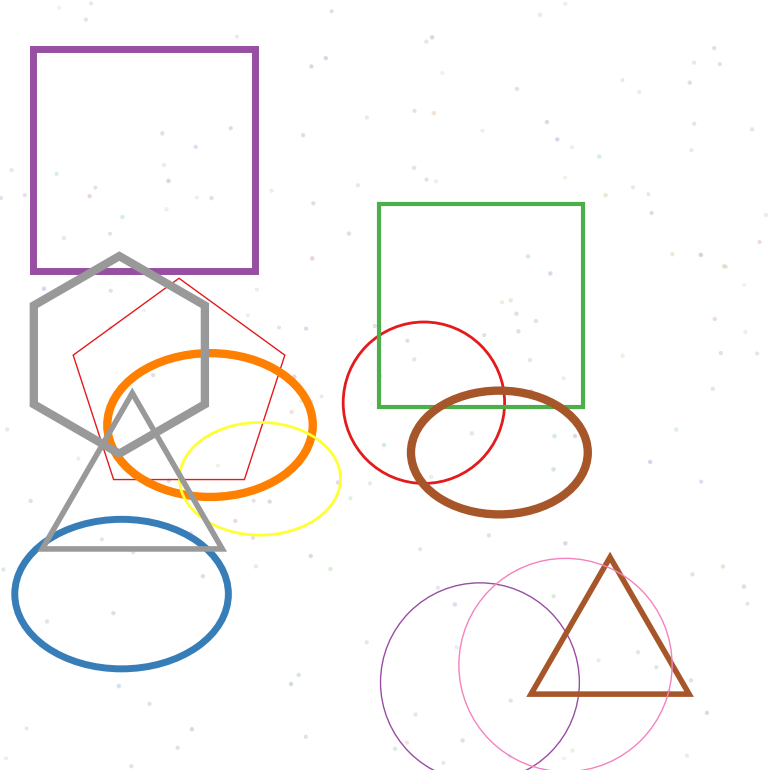[{"shape": "circle", "thickness": 1, "radius": 0.52, "center": [0.551, 0.477]}, {"shape": "pentagon", "thickness": 0.5, "radius": 0.72, "center": [0.232, 0.494]}, {"shape": "oval", "thickness": 2.5, "radius": 0.69, "center": [0.158, 0.228]}, {"shape": "square", "thickness": 1.5, "radius": 0.66, "center": [0.624, 0.603]}, {"shape": "circle", "thickness": 0.5, "radius": 0.65, "center": [0.623, 0.114]}, {"shape": "square", "thickness": 2.5, "radius": 0.72, "center": [0.186, 0.793]}, {"shape": "oval", "thickness": 3, "radius": 0.67, "center": [0.273, 0.448]}, {"shape": "oval", "thickness": 1, "radius": 0.52, "center": [0.338, 0.378]}, {"shape": "triangle", "thickness": 2, "radius": 0.59, "center": [0.792, 0.158]}, {"shape": "oval", "thickness": 3, "radius": 0.57, "center": [0.649, 0.412]}, {"shape": "circle", "thickness": 0.5, "radius": 0.69, "center": [0.734, 0.136]}, {"shape": "hexagon", "thickness": 3, "radius": 0.64, "center": [0.155, 0.539]}, {"shape": "triangle", "thickness": 2, "radius": 0.67, "center": [0.172, 0.355]}]